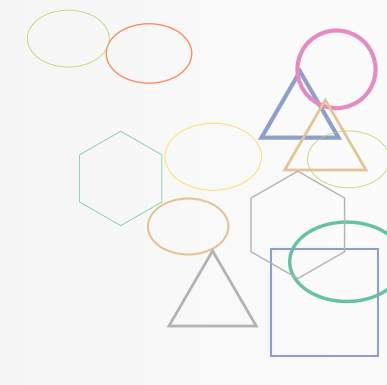[{"shape": "hexagon", "thickness": 0.5, "radius": 0.61, "center": [0.312, 0.537]}, {"shape": "oval", "thickness": 2.5, "radius": 0.74, "center": [0.895, 0.32]}, {"shape": "oval", "thickness": 1, "radius": 0.55, "center": [0.385, 0.861]}, {"shape": "square", "thickness": 1.5, "radius": 0.69, "center": [0.838, 0.214]}, {"shape": "triangle", "thickness": 3, "radius": 0.57, "center": [0.774, 0.7]}, {"shape": "circle", "thickness": 3, "radius": 0.5, "center": [0.868, 0.82]}, {"shape": "oval", "thickness": 0.5, "radius": 0.53, "center": [0.899, 0.586]}, {"shape": "oval", "thickness": 0.5, "radius": 0.53, "center": [0.176, 0.9]}, {"shape": "oval", "thickness": 0.5, "radius": 0.62, "center": [0.55, 0.593]}, {"shape": "oval", "thickness": 1.5, "radius": 0.52, "center": [0.486, 0.412]}, {"shape": "triangle", "thickness": 2, "radius": 0.61, "center": [0.84, 0.619]}, {"shape": "hexagon", "thickness": 1, "radius": 0.7, "center": [0.768, 0.416]}, {"shape": "triangle", "thickness": 2, "radius": 0.65, "center": [0.549, 0.218]}]